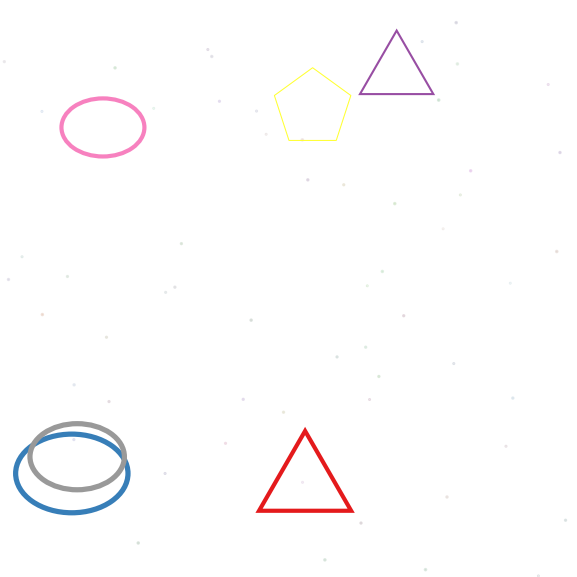[{"shape": "triangle", "thickness": 2, "radius": 0.46, "center": [0.528, 0.161]}, {"shape": "oval", "thickness": 2.5, "radius": 0.49, "center": [0.124, 0.179]}, {"shape": "triangle", "thickness": 1, "radius": 0.37, "center": [0.687, 0.873]}, {"shape": "pentagon", "thickness": 0.5, "radius": 0.35, "center": [0.541, 0.812]}, {"shape": "oval", "thickness": 2, "radius": 0.36, "center": [0.178, 0.778]}, {"shape": "oval", "thickness": 2.5, "radius": 0.41, "center": [0.134, 0.208]}]